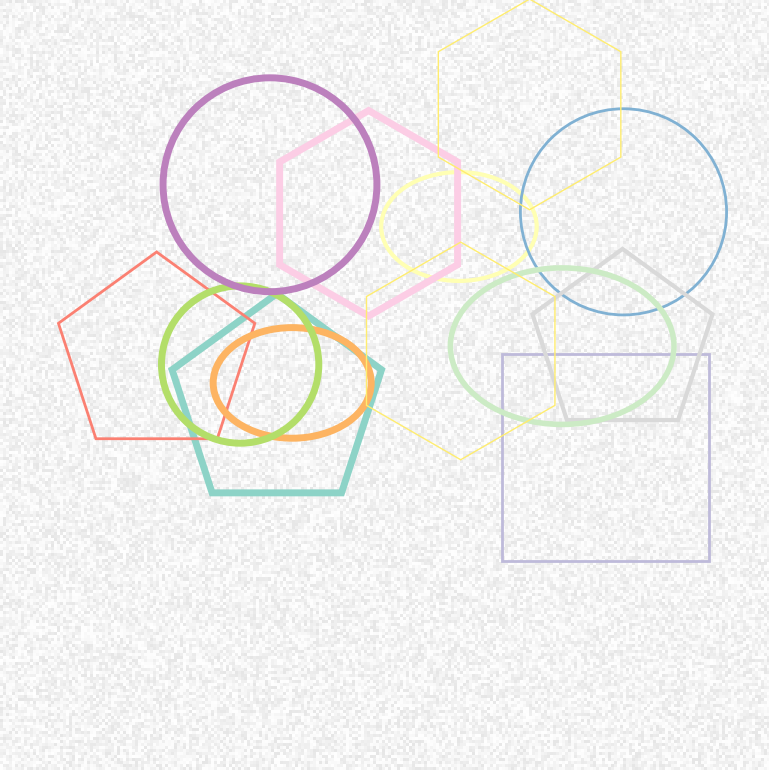[{"shape": "pentagon", "thickness": 2.5, "radius": 0.71, "center": [0.359, 0.476]}, {"shape": "oval", "thickness": 1.5, "radius": 0.5, "center": [0.596, 0.706]}, {"shape": "square", "thickness": 1, "radius": 0.67, "center": [0.786, 0.406]}, {"shape": "pentagon", "thickness": 1, "radius": 0.67, "center": [0.203, 0.539]}, {"shape": "circle", "thickness": 1, "radius": 0.67, "center": [0.81, 0.725]}, {"shape": "oval", "thickness": 2.5, "radius": 0.51, "center": [0.379, 0.503]}, {"shape": "circle", "thickness": 2.5, "radius": 0.51, "center": [0.312, 0.527]}, {"shape": "hexagon", "thickness": 2.5, "radius": 0.67, "center": [0.479, 0.723]}, {"shape": "pentagon", "thickness": 1.5, "radius": 0.61, "center": [0.808, 0.554]}, {"shape": "circle", "thickness": 2.5, "radius": 0.69, "center": [0.351, 0.76]}, {"shape": "oval", "thickness": 2, "radius": 0.73, "center": [0.73, 0.55]}, {"shape": "hexagon", "thickness": 0.5, "radius": 0.68, "center": [0.688, 0.864]}, {"shape": "hexagon", "thickness": 0.5, "radius": 0.71, "center": [0.598, 0.544]}]